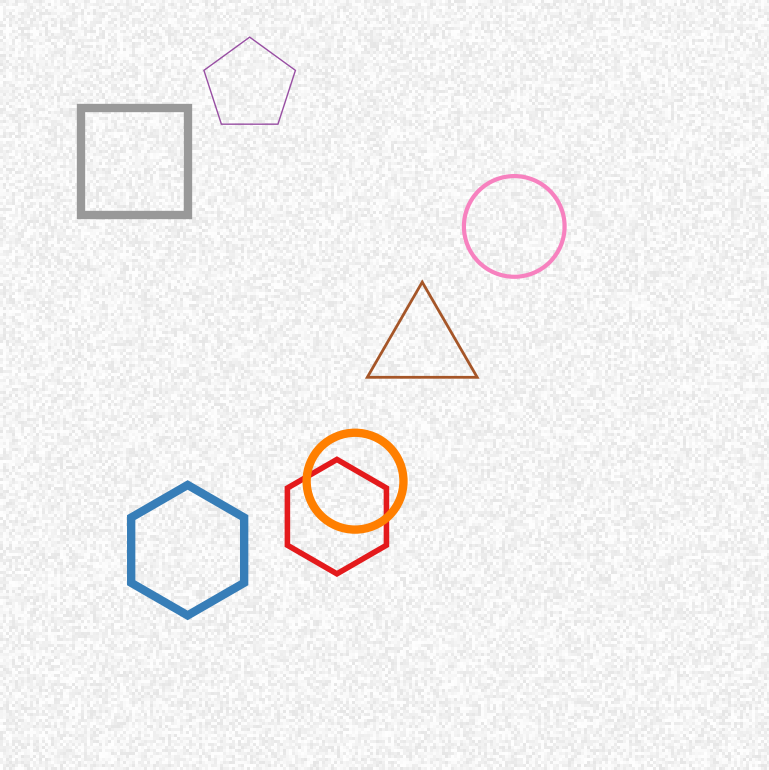[{"shape": "hexagon", "thickness": 2, "radius": 0.37, "center": [0.438, 0.329]}, {"shape": "hexagon", "thickness": 3, "radius": 0.42, "center": [0.244, 0.285]}, {"shape": "pentagon", "thickness": 0.5, "radius": 0.31, "center": [0.324, 0.889]}, {"shape": "circle", "thickness": 3, "radius": 0.31, "center": [0.461, 0.375]}, {"shape": "triangle", "thickness": 1, "radius": 0.41, "center": [0.548, 0.551]}, {"shape": "circle", "thickness": 1.5, "radius": 0.33, "center": [0.668, 0.706]}, {"shape": "square", "thickness": 3, "radius": 0.35, "center": [0.174, 0.79]}]